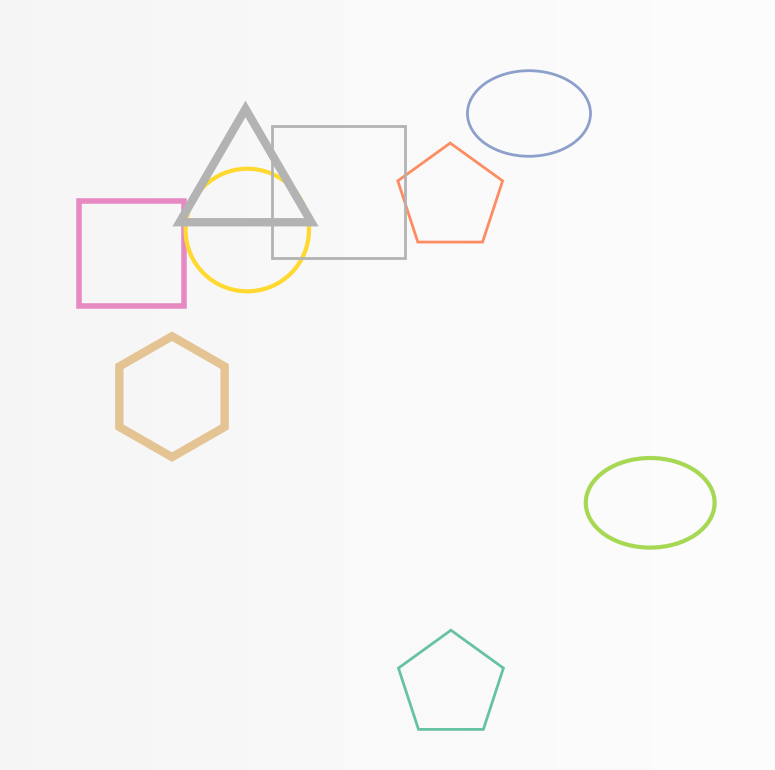[{"shape": "pentagon", "thickness": 1, "radius": 0.36, "center": [0.582, 0.11]}, {"shape": "pentagon", "thickness": 1, "radius": 0.36, "center": [0.581, 0.743]}, {"shape": "oval", "thickness": 1, "radius": 0.4, "center": [0.683, 0.853]}, {"shape": "square", "thickness": 2, "radius": 0.34, "center": [0.169, 0.671]}, {"shape": "oval", "thickness": 1.5, "radius": 0.42, "center": [0.839, 0.347]}, {"shape": "circle", "thickness": 1.5, "radius": 0.4, "center": [0.319, 0.701]}, {"shape": "hexagon", "thickness": 3, "radius": 0.39, "center": [0.222, 0.485]}, {"shape": "triangle", "thickness": 3, "radius": 0.49, "center": [0.317, 0.76]}, {"shape": "square", "thickness": 1, "radius": 0.43, "center": [0.437, 0.751]}]